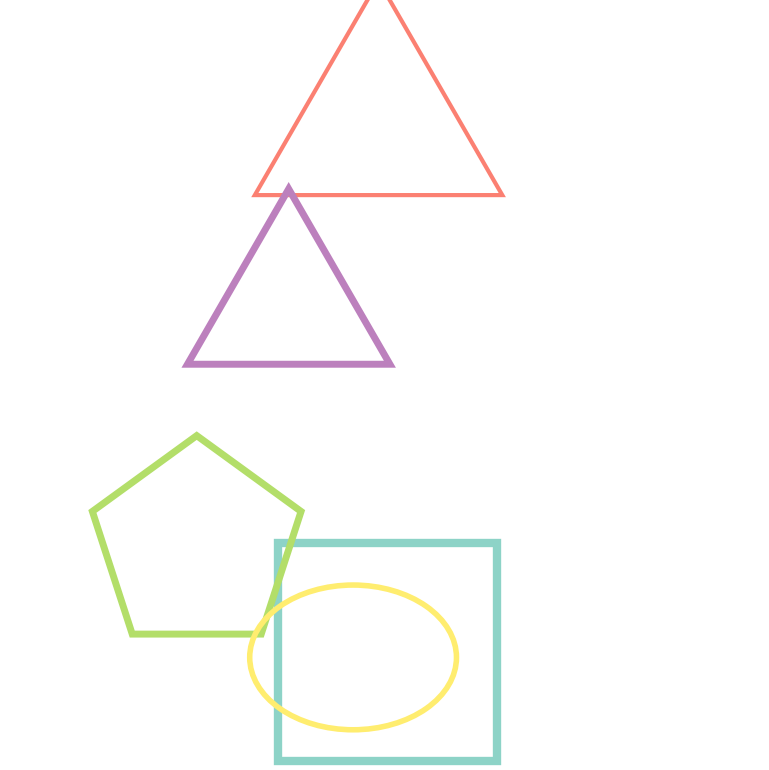[{"shape": "square", "thickness": 3, "radius": 0.71, "center": [0.503, 0.153]}, {"shape": "triangle", "thickness": 1.5, "radius": 0.93, "center": [0.492, 0.839]}, {"shape": "pentagon", "thickness": 2.5, "radius": 0.71, "center": [0.255, 0.292]}, {"shape": "triangle", "thickness": 2.5, "radius": 0.76, "center": [0.375, 0.603]}, {"shape": "oval", "thickness": 2, "radius": 0.67, "center": [0.459, 0.146]}]